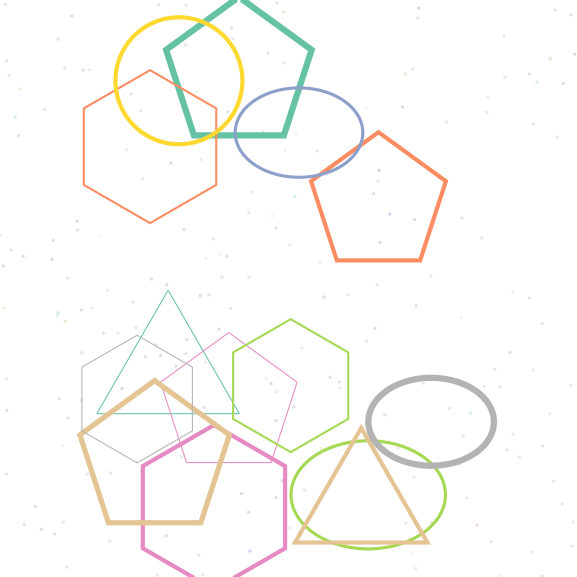[{"shape": "pentagon", "thickness": 3, "radius": 0.66, "center": [0.414, 0.872]}, {"shape": "triangle", "thickness": 0.5, "radius": 0.71, "center": [0.291, 0.354]}, {"shape": "hexagon", "thickness": 1, "radius": 0.66, "center": [0.26, 0.745]}, {"shape": "pentagon", "thickness": 2, "radius": 0.61, "center": [0.655, 0.647]}, {"shape": "oval", "thickness": 1.5, "radius": 0.55, "center": [0.518, 0.77]}, {"shape": "pentagon", "thickness": 0.5, "radius": 0.62, "center": [0.396, 0.299]}, {"shape": "hexagon", "thickness": 2, "radius": 0.71, "center": [0.37, 0.121]}, {"shape": "hexagon", "thickness": 1, "radius": 0.58, "center": [0.503, 0.331]}, {"shape": "oval", "thickness": 1.5, "radius": 0.67, "center": [0.638, 0.142]}, {"shape": "circle", "thickness": 2, "radius": 0.55, "center": [0.31, 0.859]}, {"shape": "pentagon", "thickness": 2.5, "radius": 0.68, "center": [0.268, 0.204]}, {"shape": "triangle", "thickness": 2, "radius": 0.66, "center": [0.625, 0.126]}, {"shape": "oval", "thickness": 3, "radius": 0.54, "center": [0.747, 0.269]}, {"shape": "hexagon", "thickness": 0.5, "radius": 0.55, "center": [0.237, 0.308]}]